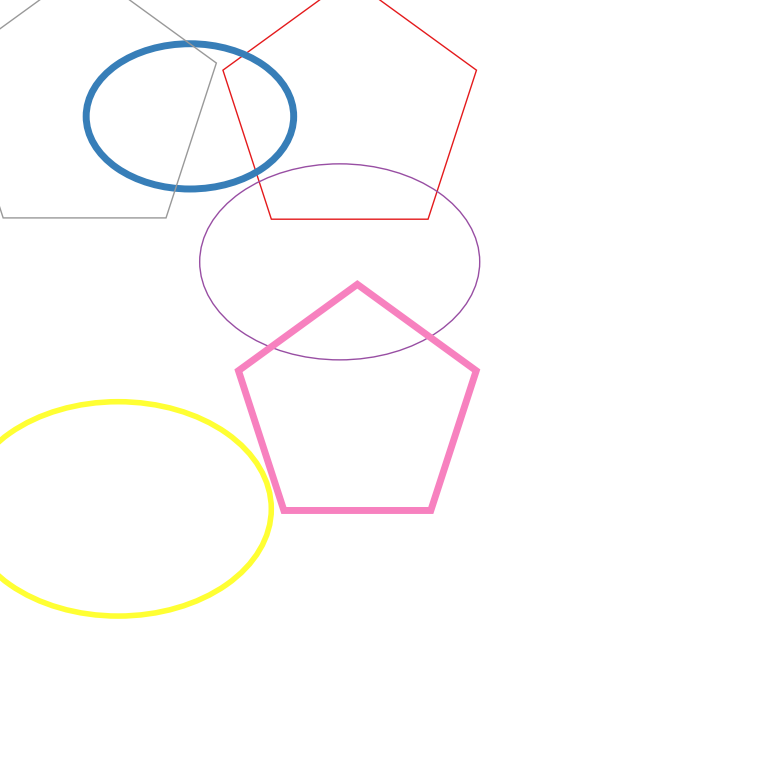[{"shape": "pentagon", "thickness": 0.5, "radius": 0.87, "center": [0.454, 0.855]}, {"shape": "oval", "thickness": 2.5, "radius": 0.67, "center": [0.247, 0.849]}, {"shape": "oval", "thickness": 0.5, "radius": 0.91, "center": [0.441, 0.66]}, {"shape": "oval", "thickness": 2, "radius": 0.99, "center": [0.153, 0.339]}, {"shape": "pentagon", "thickness": 2.5, "radius": 0.81, "center": [0.464, 0.468]}, {"shape": "pentagon", "thickness": 0.5, "radius": 0.9, "center": [0.11, 0.863]}]